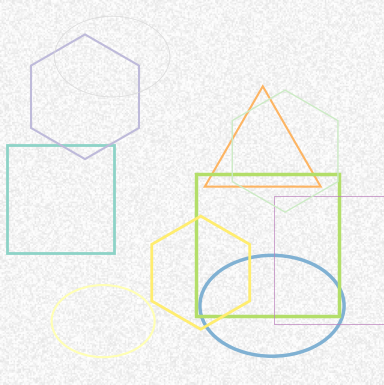[{"shape": "square", "thickness": 2, "radius": 0.7, "center": [0.157, 0.484]}, {"shape": "oval", "thickness": 1.5, "radius": 0.67, "center": [0.268, 0.166]}, {"shape": "hexagon", "thickness": 1.5, "radius": 0.81, "center": [0.221, 0.749]}, {"shape": "oval", "thickness": 2.5, "radius": 0.94, "center": [0.706, 0.206]}, {"shape": "triangle", "thickness": 1.5, "radius": 0.87, "center": [0.683, 0.602]}, {"shape": "square", "thickness": 2.5, "radius": 0.93, "center": [0.694, 0.364]}, {"shape": "oval", "thickness": 0.5, "radius": 0.75, "center": [0.291, 0.853]}, {"shape": "square", "thickness": 0.5, "radius": 0.83, "center": [0.879, 0.324]}, {"shape": "hexagon", "thickness": 1, "radius": 0.79, "center": [0.741, 0.608]}, {"shape": "hexagon", "thickness": 2, "radius": 0.73, "center": [0.521, 0.292]}]